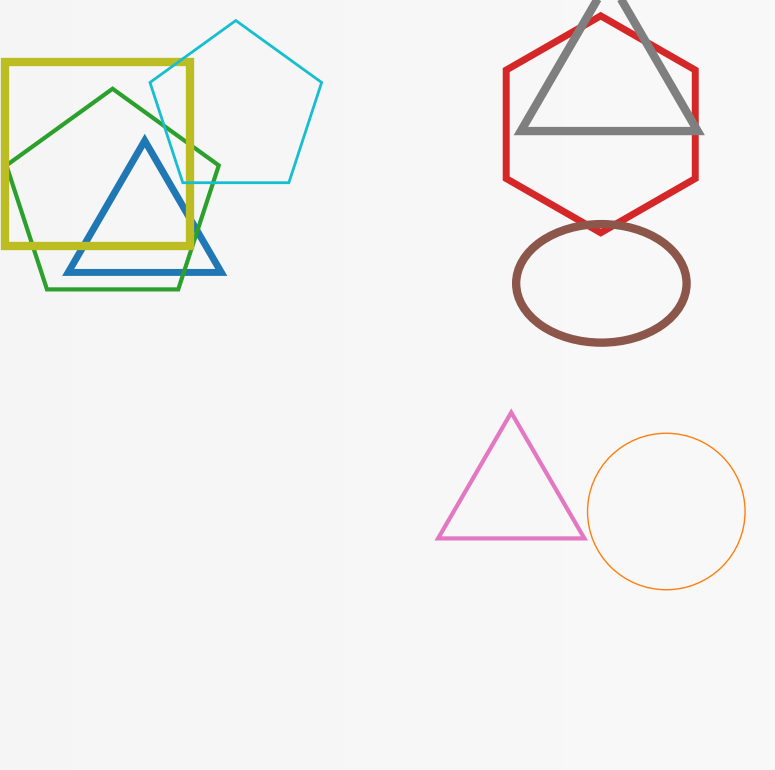[{"shape": "triangle", "thickness": 2.5, "radius": 0.57, "center": [0.187, 0.703]}, {"shape": "circle", "thickness": 0.5, "radius": 0.51, "center": [0.86, 0.336]}, {"shape": "pentagon", "thickness": 1.5, "radius": 0.72, "center": [0.145, 0.741]}, {"shape": "hexagon", "thickness": 2.5, "radius": 0.7, "center": [0.775, 0.839]}, {"shape": "oval", "thickness": 3, "radius": 0.55, "center": [0.776, 0.632]}, {"shape": "triangle", "thickness": 1.5, "radius": 0.54, "center": [0.66, 0.355]}, {"shape": "triangle", "thickness": 3, "radius": 0.66, "center": [0.786, 0.896]}, {"shape": "square", "thickness": 3, "radius": 0.59, "center": [0.126, 0.8]}, {"shape": "pentagon", "thickness": 1, "radius": 0.58, "center": [0.304, 0.857]}]